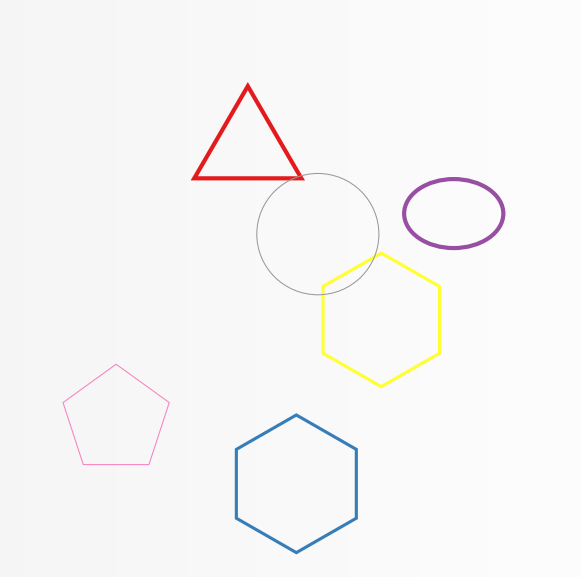[{"shape": "triangle", "thickness": 2, "radius": 0.53, "center": [0.426, 0.744]}, {"shape": "hexagon", "thickness": 1.5, "radius": 0.6, "center": [0.51, 0.161]}, {"shape": "oval", "thickness": 2, "radius": 0.43, "center": [0.781, 0.629]}, {"shape": "hexagon", "thickness": 1.5, "radius": 0.58, "center": [0.656, 0.445]}, {"shape": "pentagon", "thickness": 0.5, "radius": 0.48, "center": [0.2, 0.272]}, {"shape": "circle", "thickness": 0.5, "radius": 0.53, "center": [0.547, 0.594]}]